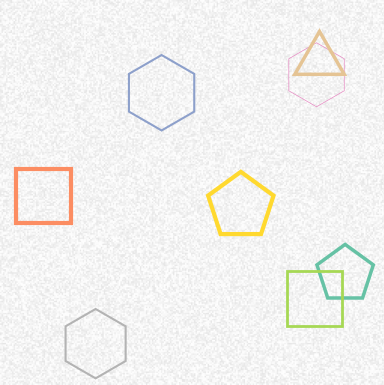[{"shape": "pentagon", "thickness": 2.5, "radius": 0.38, "center": [0.896, 0.288]}, {"shape": "square", "thickness": 3, "radius": 0.35, "center": [0.113, 0.491]}, {"shape": "hexagon", "thickness": 1.5, "radius": 0.49, "center": [0.42, 0.759]}, {"shape": "hexagon", "thickness": 0.5, "radius": 0.42, "center": [0.822, 0.806]}, {"shape": "square", "thickness": 2, "radius": 0.36, "center": [0.817, 0.224]}, {"shape": "pentagon", "thickness": 3, "radius": 0.45, "center": [0.626, 0.464]}, {"shape": "triangle", "thickness": 2.5, "radius": 0.37, "center": [0.83, 0.844]}, {"shape": "hexagon", "thickness": 1.5, "radius": 0.45, "center": [0.248, 0.107]}]